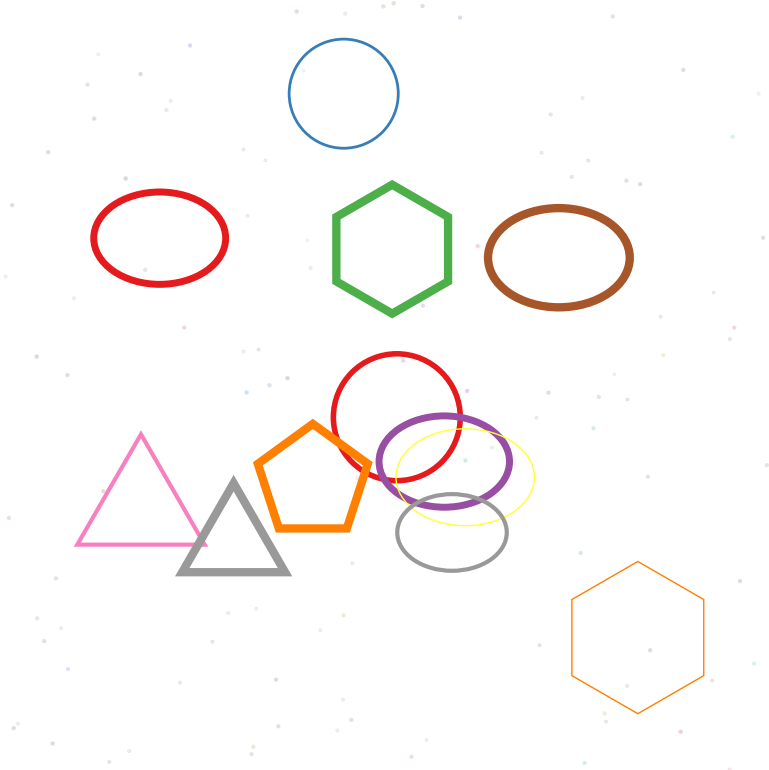[{"shape": "oval", "thickness": 2.5, "radius": 0.43, "center": [0.207, 0.691]}, {"shape": "circle", "thickness": 2, "radius": 0.41, "center": [0.515, 0.458]}, {"shape": "circle", "thickness": 1, "radius": 0.35, "center": [0.446, 0.878]}, {"shape": "hexagon", "thickness": 3, "radius": 0.42, "center": [0.509, 0.676]}, {"shape": "oval", "thickness": 2.5, "radius": 0.42, "center": [0.577, 0.401]}, {"shape": "hexagon", "thickness": 0.5, "radius": 0.49, "center": [0.828, 0.172]}, {"shape": "pentagon", "thickness": 3, "radius": 0.38, "center": [0.406, 0.374]}, {"shape": "oval", "thickness": 0.5, "radius": 0.45, "center": [0.604, 0.38]}, {"shape": "oval", "thickness": 3, "radius": 0.46, "center": [0.726, 0.665]}, {"shape": "triangle", "thickness": 1.5, "radius": 0.48, "center": [0.183, 0.34]}, {"shape": "triangle", "thickness": 3, "radius": 0.39, "center": [0.303, 0.295]}, {"shape": "oval", "thickness": 1.5, "radius": 0.36, "center": [0.587, 0.308]}]